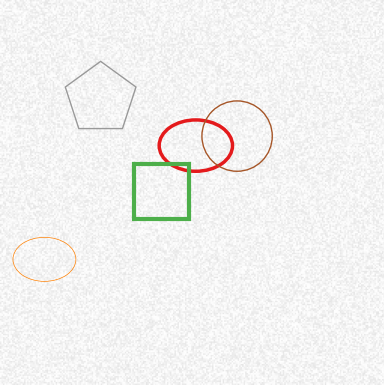[{"shape": "oval", "thickness": 2.5, "radius": 0.48, "center": [0.509, 0.622]}, {"shape": "square", "thickness": 3, "radius": 0.36, "center": [0.418, 0.502]}, {"shape": "oval", "thickness": 0.5, "radius": 0.41, "center": [0.115, 0.326]}, {"shape": "circle", "thickness": 1, "radius": 0.46, "center": [0.616, 0.647]}, {"shape": "pentagon", "thickness": 1, "radius": 0.48, "center": [0.261, 0.744]}]